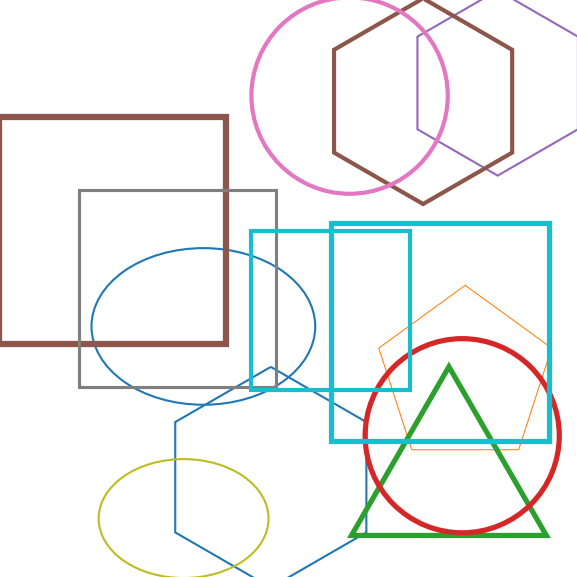[{"shape": "hexagon", "thickness": 1, "radius": 0.96, "center": [0.469, 0.173]}, {"shape": "oval", "thickness": 1, "radius": 0.97, "center": [0.352, 0.434]}, {"shape": "pentagon", "thickness": 0.5, "radius": 0.79, "center": [0.806, 0.348]}, {"shape": "triangle", "thickness": 2.5, "radius": 0.97, "center": [0.777, 0.169]}, {"shape": "circle", "thickness": 2.5, "radius": 0.84, "center": [0.8, 0.245]}, {"shape": "hexagon", "thickness": 1, "radius": 0.8, "center": [0.862, 0.855]}, {"shape": "square", "thickness": 3, "radius": 0.98, "center": [0.195, 0.599]}, {"shape": "hexagon", "thickness": 2, "radius": 0.89, "center": [0.733, 0.824]}, {"shape": "circle", "thickness": 2, "radius": 0.85, "center": [0.605, 0.834]}, {"shape": "square", "thickness": 1.5, "radius": 0.85, "center": [0.307, 0.5]}, {"shape": "oval", "thickness": 1, "radius": 0.74, "center": [0.318, 0.101]}, {"shape": "square", "thickness": 2, "radius": 0.69, "center": [0.572, 0.461]}, {"shape": "square", "thickness": 2.5, "radius": 0.94, "center": [0.762, 0.424]}]